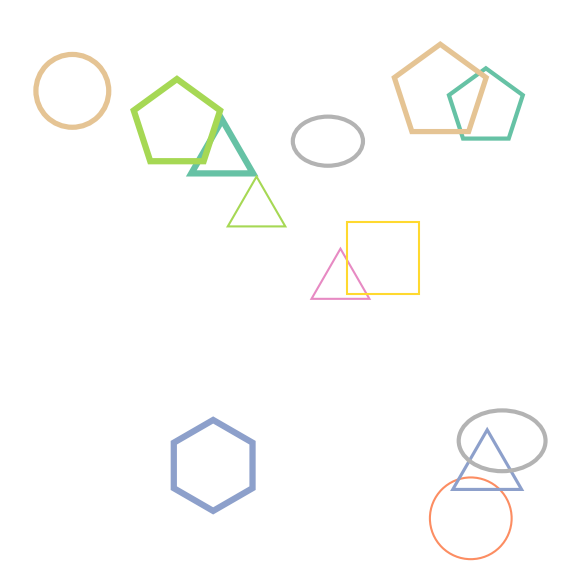[{"shape": "pentagon", "thickness": 2, "radius": 0.34, "center": [0.841, 0.814]}, {"shape": "triangle", "thickness": 3, "radius": 0.31, "center": [0.385, 0.73]}, {"shape": "circle", "thickness": 1, "radius": 0.35, "center": [0.815, 0.102]}, {"shape": "triangle", "thickness": 1.5, "radius": 0.34, "center": [0.844, 0.186]}, {"shape": "hexagon", "thickness": 3, "radius": 0.39, "center": [0.369, 0.193]}, {"shape": "triangle", "thickness": 1, "radius": 0.29, "center": [0.59, 0.511]}, {"shape": "pentagon", "thickness": 3, "radius": 0.39, "center": [0.306, 0.784]}, {"shape": "triangle", "thickness": 1, "radius": 0.29, "center": [0.444, 0.636]}, {"shape": "square", "thickness": 1, "radius": 0.31, "center": [0.663, 0.553]}, {"shape": "circle", "thickness": 2.5, "radius": 0.32, "center": [0.125, 0.842]}, {"shape": "pentagon", "thickness": 2.5, "radius": 0.42, "center": [0.762, 0.839]}, {"shape": "oval", "thickness": 2, "radius": 0.3, "center": [0.568, 0.755]}, {"shape": "oval", "thickness": 2, "radius": 0.38, "center": [0.869, 0.236]}]